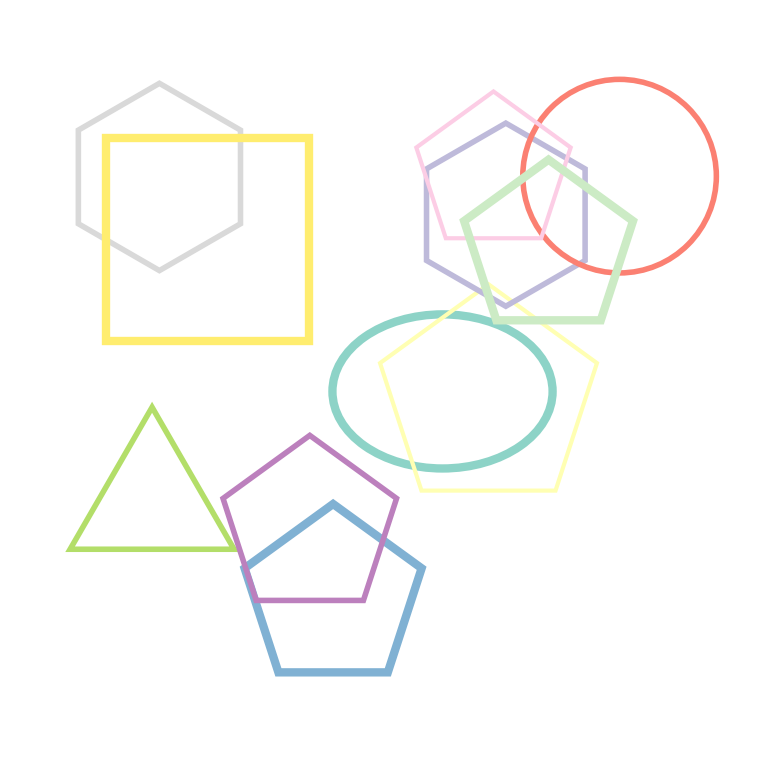[{"shape": "oval", "thickness": 3, "radius": 0.71, "center": [0.575, 0.492]}, {"shape": "pentagon", "thickness": 1.5, "radius": 0.74, "center": [0.634, 0.483]}, {"shape": "hexagon", "thickness": 2, "radius": 0.59, "center": [0.657, 0.721]}, {"shape": "circle", "thickness": 2, "radius": 0.63, "center": [0.805, 0.771]}, {"shape": "pentagon", "thickness": 3, "radius": 0.6, "center": [0.433, 0.225]}, {"shape": "triangle", "thickness": 2, "radius": 0.61, "center": [0.198, 0.348]}, {"shape": "pentagon", "thickness": 1.5, "radius": 0.53, "center": [0.641, 0.776]}, {"shape": "hexagon", "thickness": 2, "radius": 0.61, "center": [0.207, 0.77]}, {"shape": "pentagon", "thickness": 2, "radius": 0.59, "center": [0.402, 0.316]}, {"shape": "pentagon", "thickness": 3, "radius": 0.58, "center": [0.712, 0.677]}, {"shape": "square", "thickness": 3, "radius": 0.66, "center": [0.27, 0.689]}]